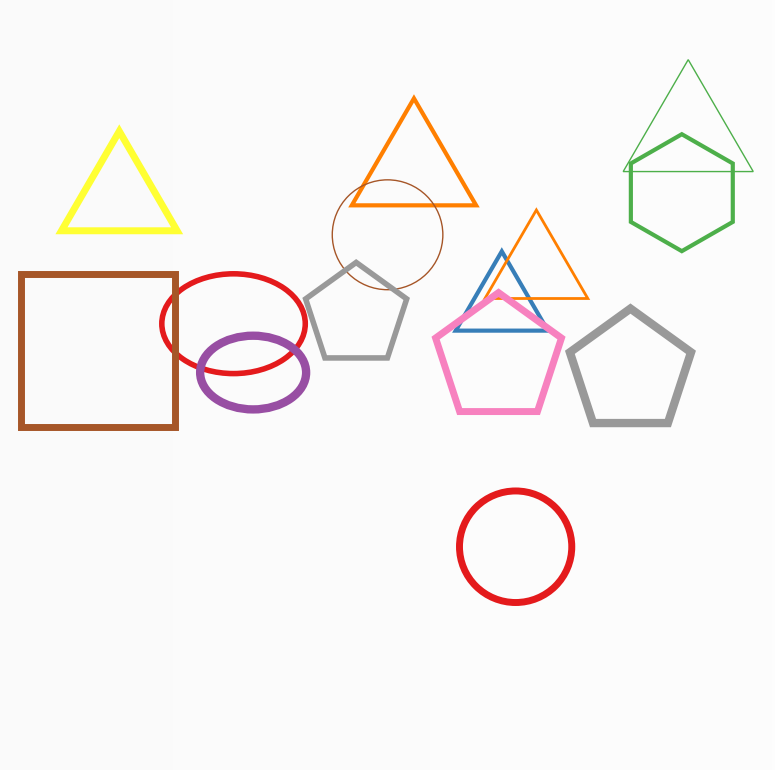[{"shape": "circle", "thickness": 2.5, "radius": 0.36, "center": [0.665, 0.29]}, {"shape": "oval", "thickness": 2, "radius": 0.46, "center": [0.301, 0.58]}, {"shape": "triangle", "thickness": 1.5, "radius": 0.34, "center": [0.647, 0.605]}, {"shape": "triangle", "thickness": 0.5, "radius": 0.48, "center": [0.888, 0.826]}, {"shape": "hexagon", "thickness": 1.5, "radius": 0.38, "center": [0.88, 0.75]}, {"shape": "oval", "thickness": 3, "radius": 0.34, "center": [0.327, 0.516]}, {"shape": "triangle", "thickness": 1, "radius": 0.38, "center": [0.692, 0.651]}, {"shape": "triangle", "thickness": 1.5, "radius": 0.46, "center": [0.534, 0.78]}, {"shape": "triangle", "thickness": 2.5, "radius": 0.43, "center": [0.154, 0.743]}, {"shape": "square", "thickness": 2.5, "radius": 0.5, "center": [0.127, 0.545]}, {"shape": "circle", "thickness": 0.5, "radius": 0.36, "center": [0.5, 0.695]}, {"shape": "pentagon", "thickness": 2.5, "radius": 0.43, "center": [0.643, 0.535]}, {"shape": "pentagon", "thickness": 3, "radius": 0.41, "center": [0.813, 0.517]}, {"shape": "pentagon", "thickness": 2, "radius": 0.34, "center": [0.46, 0.591]}]